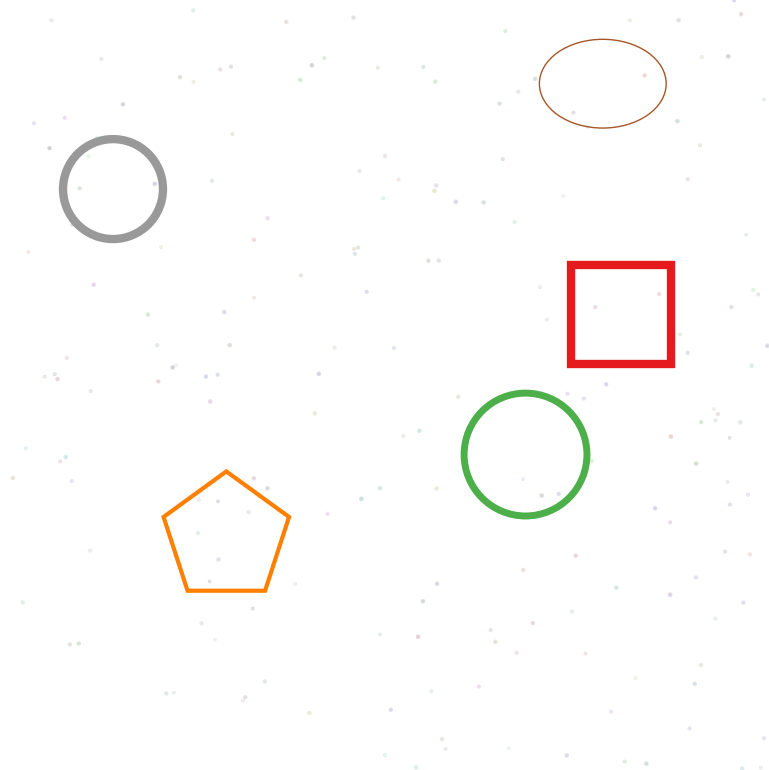[{"shape": "square", "thickness": 3, "radius": 0.32, "center": [0.807, 0.591]}, {"shape": "circle", "thickness": 2.5, "radius": 0.4, "center": [0.682, 0.41]}, {"shape": "pentagon", "thickness": 1.5, "radius": 0.43, "center": [0.294, 0.302]}, {"shape": "oval", "thickness": 0.5, "radius": 0.41, "center": [0.783, 0.891]}, {"shape": "circle", "thickness": 3, "radius": 0.32, "center": [0.147, 0.754]}]